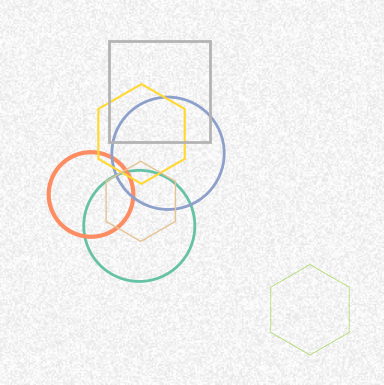[{"shape": "circle", "thickness": 2, "radius": 0.72, "center": [0.362, 0.413]}, {"shape": "circle", "thickness": 3, "radius": 0.55, "center": [0.236, 0.495]}, {"shape": "circle", "thickness": 2, "radius": 0.73, "center": [0.436, 0.602]}, {"shape": "hexagon", "thickness": 0.5, "radius": 0.59, "center": [0.805, 0.195]}, {"shape": "hexagon", "thickness": 1.5, "radius": 0.65, "center": [0.368, 0.652]}, {"shape": "hexagon", "thickness": 1, "radius": 0.52, "center": [0.366, 0.477]}, {"shape": "square", "thickness": 2, "radius": 0.66, "center": [0.415, 0.762]}]